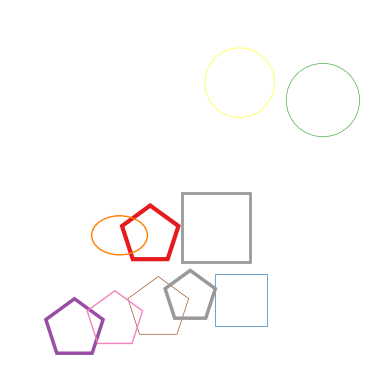[{"shape": "pentagon", "thickness": 3, "radius": 0.39, "center": [0.39, 0.389]}, {"shape": "square", "thickness": 0.5, "radius": 0.34, "center": [0.627, 0.22]}, {"shape": "circle", "thickness": 0.5, "radius": 0.48, "center": [0.839, 0.74]}, {"shape": "pentagon", "thickness": 2.5, "radius": 0.39, "center": [0.193, 0.146]}, {"shape": "oval", "thickness": 1, "radius": 0.36, "center": [0.311, 0.389]}, {"shape": "circle", "thickness": 0.5, "radius": 0.45, "center": [0.623, 0.785]}, {"shape": "pentagon", "thickness": 0.5, "radius": 0.41, "center": [0.411, 0.199]}, {"shape": "pentagon", "thickness": 1, "radius": 0.38, "center": [0.298, 0.169]}, {"shape": "pentagon", "thickness": 2.5, "radius": 0.34, "center": [0.494, 0.229]}, {"shape": "square", "thickness": 2, "radius": 0.44, "center": [0.561, 0.409]}]